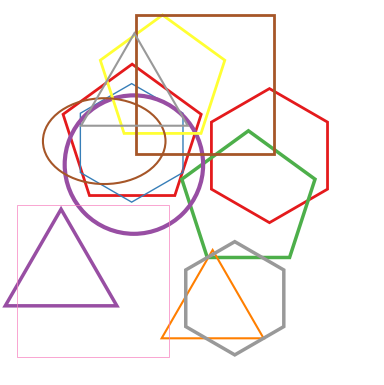[{"shape": "pentagon", "thickness": 2, "radius": 0.94, "center": [0.343, 0.645]}, {"shape": "hexagon", "thickness": 2, "radius": 0.87, "center": [0.7, 0.596]}, {"shape": "hexagon", "thickness": 1, "radius": 0.77, "center": [0.342, 0.629]}, {"shape": "pentagon", "thickness": 2.5, "radius": 0.91, "center": [0.645, 0.478]}, {"shape": "triangle", "thickness": 2.5, "radius": 0.84, "center": [0.159, 0.289]}, {"shape": "circle", "thickness": 3, "radius": 0.9, "center": [0.348, 0.572]}, {"shape": "triangle", "thickness": 1.5, "radius": 0.76, "center": [0.552, 0.198]}, {"shape": "pentagon", "thickness": 2, "radius": 0.85, "center": [0.422, 0.791]}, {"shape": "square", "thickness": 2, "radius": 0.9, "center": [0.532, 0.78]}, {"shape": "oval", "thickness": 1.5, "radius": 0.8, "center": [0.271, 0.633]}, {"shape": "square", "thickness": 0.5, "radius": 0.99, "center": [0.241, 0.27]}, {"shape": "triangle", "thickness": 1.5, "radius": 0.8, "center": [0.349, 0.753]}, {"shape": "hexagon", "thickness": 2.5, "radius": 0.74, "center": [0.61, 0.225]}]